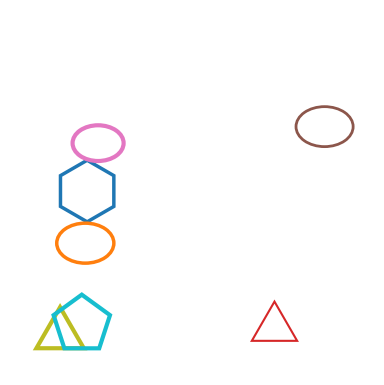[{"shape": "hexagon", "thickness": 2.5, "radius": 0.4, "center": [0.226, 0.504]}, {"shape": "oval", "thickness": 2.5, "radius": 0.37, "center": [0.222, 0.368]}, {"shape": "triangle", "thickness": 1.5, "radius": 0.34, "center": [0.713, 0.149]}, {"shape": "oval", "thickness": 2, "radius": 0.37, "center": [0.843, 0.671]}, {"shape": "oval", "thickness": 3, "radius": 0.33, "center": [0.255, 0.628]}, {"shape": "triangle", "thickness": 3, "radius": 0.36, "center": [0.156, 0.131]}, {"shape": "pentagon", "thickness": 3, "radius": 0.39, "center": [0.212, 0.158]}]